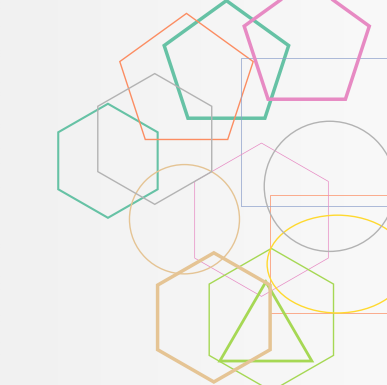[{"shape": "hexagon", "thickness": 1.5, "radius": 0.74, "center": [0.279, 0.582]}, {"shape": "pentagon", "thickness": 2.5, "radius": 0.84, "center": [0.584, 0.83]}, {"shape": "pentagon", "thickness": 1, "radius": 0.9, "center": [0.481, 0.784]}, {"shape": "square", "thickness": 0.5, "radius": 0.77, "center": [0.851, 0.34]}, {"shape": "square", "thickness": 0.5, "radius": 0.96, "center": [0.814, 0.657]}, {"shape": "hexagon", "thickness": 0.5, "radius": 1.0, "center": [0.675, 0.429]}, {"shape": "pentagon", "thickness": 2.5, "radius": 0.85, "center": [0.792, 0.88]}, {"shape": "hexagon", "thickness": 1, "radius": 0.93, "center": [0.7, 0.17]}, {"shape": "triangle", "thickness": 2, "radius": 0.69, "center": [0.686, 0.131]}, {"shape": "oval", "thickness": 1, "radius": 0.91, "center": [0.871, 0.314]}, {"shape": "hexagon", "thickness": 2.5, "radius": 0.84, "center": [0.552, 0.176]}, {"shape": "circle", "thickness": 1, "radius": 0.71, "center": [0.476, 0.431]}, {"shape": "circle", "thickness": 1, "radius": 0.85, "center": [0.851, 0.516]}, {"shape": "hexagon", "thickness": 1, "radius": 0.85, "center": [0.399, 0.639]}]